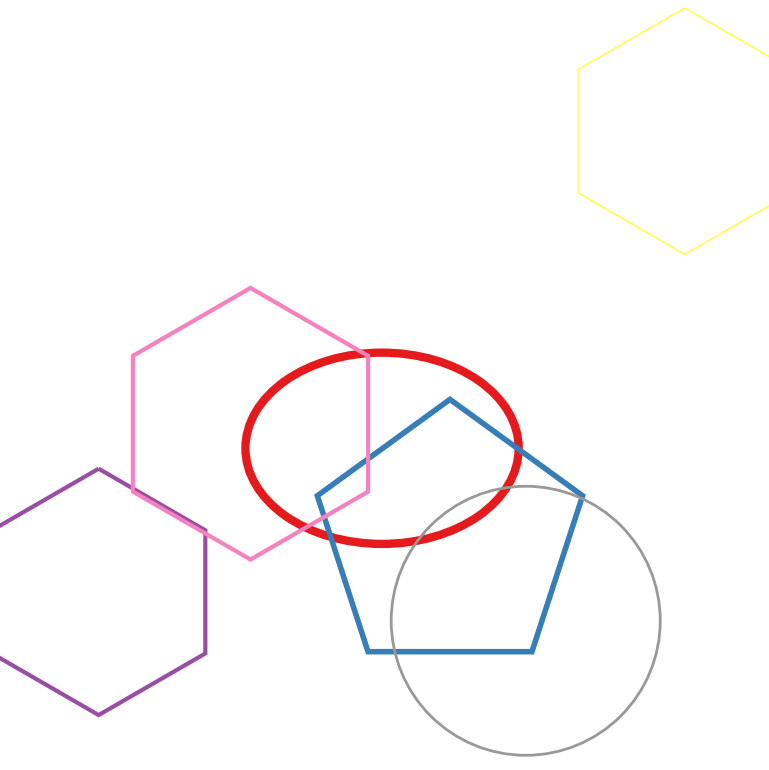[{"shape": "oval", "thickness": 3, "radius": 0.89, "center": [0.496, 0.418]}, {"shape": "pentagon", "thickness": 2, "radius": 0.91, "center": [0.584, 0.3]}, {"shape": "hexagon", "thickness": 1.5, "radius": 0.8, "center": [0.128, 0.231]}, {"shape": "hexagon", "thickness": 0.5, "radius": 0.8, "center": [0.889, 0.83]}, {"shape": "hexagon", "thickness": 1.5, "radius": 0.88, "center": [0.325, 0.45]}, {"shape": "circle", "thickness": 1, "radius": 0.87, "center": [0.683, 0.194]}]